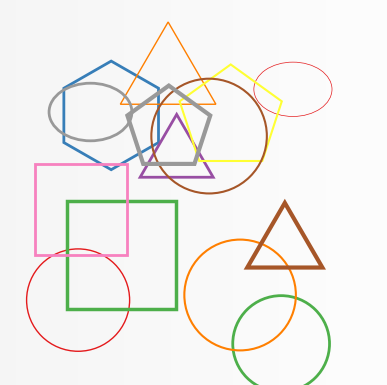[{"shape": "oval", "thickness": 0.5, "radius": 0.5, "center": [0.756, 0.768]}, {"shape": "circle", "thickness": 1, "radius": 0.66, "center": [0.202, 0.221]}, {"shape": "hexagon", "thickness": 2, "radius": 0.71, "center": [0.287, 0.7]}, {"shape": "circle", "thickness": 2, "radius": 0.62, "center": [0.726, 0.107]}, {"shape": "square", "thickness": 2.5, "radius": 0.7, "center": [0.313, 0.337]}, {"shape": "triangle", "thickness": 2, "radius": 0.54, "center": [0.456, 0.594]}, {"shape": "circle", "thickness": 1.5, "radius": 0.72, "center": [0.62, 0.234]}, {"shape": "triangle", "thickness": 1, "radius": 0.71, "center": [0.434, 0.8]}, {"shape": "pentagon", "thickness": 1.5, "radius": 0.69, "center": [0.595, 0.694]}, {"shape": "triangle", "thickness": 3, "radius": 0.56, "center": [0.735, 0.361]}, {"shape": "circle", "thickness": 1.5, "radius": 0.75, "center": [0.54, 0.647]}, {"shape": "square", "thickness": 2, "radius": 0.59, "center": [0.209, 0.457]}, {"shape": "pentagon", "thickness": 3, "radius": 0.56, "center": [0.436, 0.665]}, {"shape": "oval", "thickness": 2, "radius": 0.53, "center": [0.233, 0.709]}]